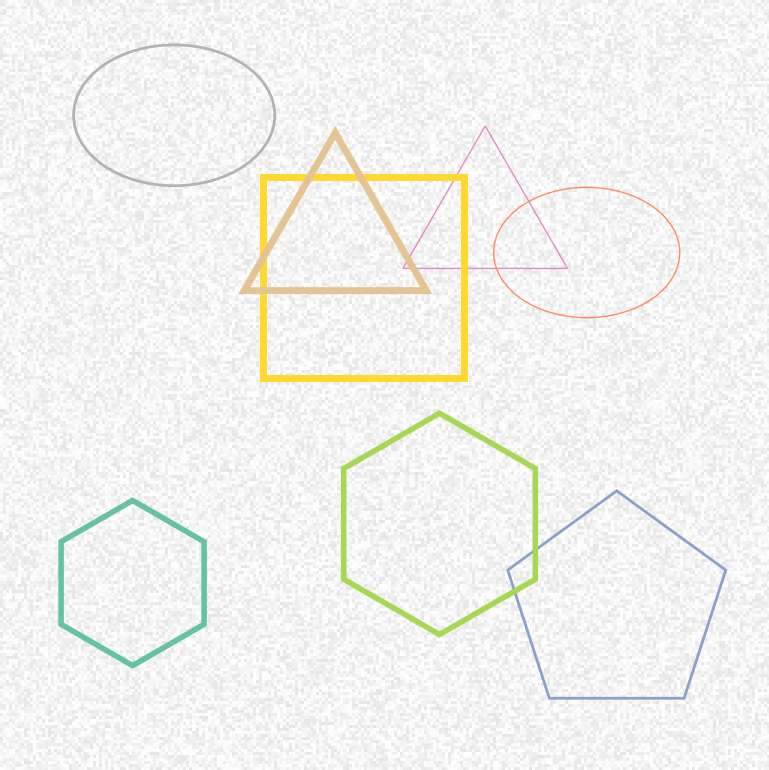[{"shape": "hexagon", "thickness": 2, "radius": 0.54, "center": [0.172, 0.243]}, {"shape": "oval", "thickness": 0.5, "radius": 0.6, "center": [0.762, 0.672]}, {"shape": "pentagon", "thickness": 1, "radius": 0.74, "center": [0.801, 0.214]}, {"shape": "triangle", "thickness": 0.5, "radius": 0.62, "center": [0.63, 0.713]}, {"shape": "hexagon", "thickness": 2, "radius": 0.72, "center": [0.571, 0.32]}, {"shape": "square", "thickness": 2.5, "radius": 0.65, "center": [0.472, 0.64]}, {"shape": "triangle", "thickness": 2.5, "radius": 0.68, "center": [0.435, 0.691]}, {"shape": "oval", "thickness": 1, "radius": 0.65, "center": [0.226, 0.85]}]